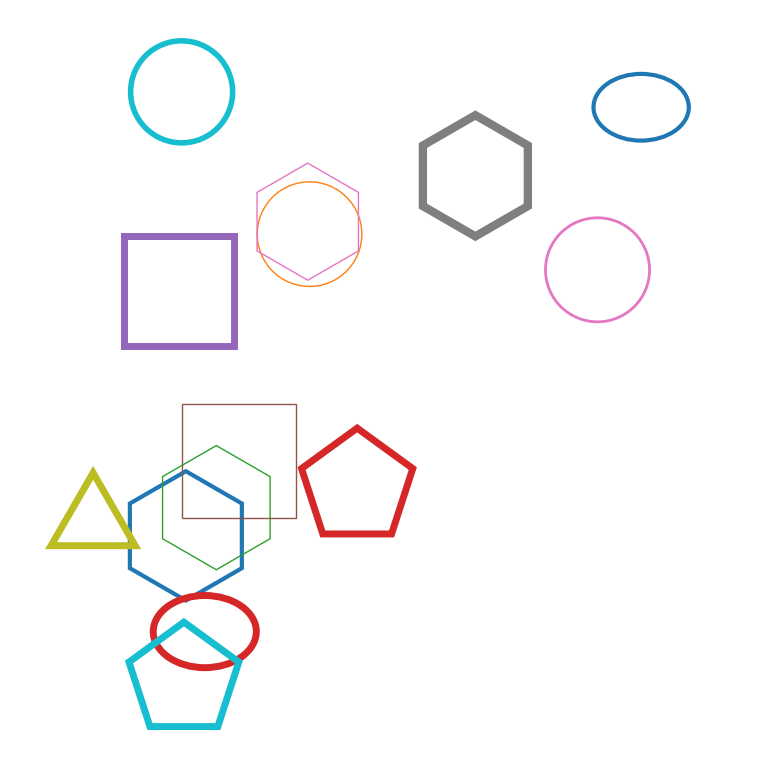[{"shape": "hexagon", "thickness": 1.5, "radius": 0.42, "center": [0.241, 0.304]}, {"shape": "oval", "thickness": 1.5, "radius": 0.31, "center": [0.833, 0.861]}, {"shape": "circle", "thickness": 0.5, "radius": 0.34, "center": [0.402, 0.696]}, {"shape": "hexagon", "thickness": 0.5, "radius": 0.4, "center": [0.281, 0.341]}, {"shape": "oval", "thickness": 2.5, "radius": 0.33, "center": [0.266, 0.18]}, {"shape": "pentagon", "thickness": 2.5, "radius": 0.38, "center": [0.464, 0.368]}, {"shape": "square", "thickness": 2.5, "radius": 0.36, "center": [0.233, 0.622]}, {"shape": "square", "thickness": 0.5, "radius": 0.37, "center": [0.31, 0.401]}, {"shape": "hexagon", "thickness": 0.5, "radius": 0.38, "center": [0.4, 0.712]}, {"shape": "circle", "thickness": 1, "radius": 0.34, "center": [0.776, 0.65]}, {"shape": "hexagon", "thickness": 3, "radius": 0.39, "center": [0.617, 0.772]}, {"shape": "triangle", "thickness": 2.5, "radius": 0.32, "center": [0.121, 0.323]}, {"shape": "pentagon", "thickness": 2.5, "radius": 0.37, "center": [0.239, 0.117]}, {"shape": "circle", "thickness": 2, "radius": 0.33, "center": [0.236, 0.881]}]